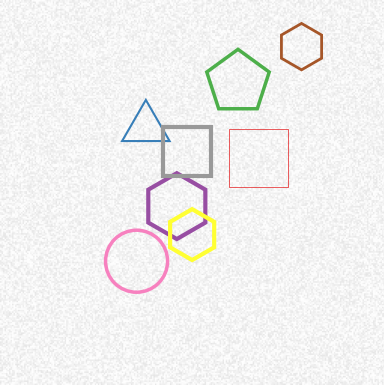[{"shape": "square", "thickness": 0.5, "radius": 0.38, "center": [0.672, 0.589]}, {"shape": "triangle", "thickness": 1.5, "radius": 0.36, "center": [0.379, 0.669]}, {"shape": "pentagon", "thickness": 2.5, "radius": 0.43, "center": [0.618, 0.787]}, {"shape": "hexagon", "thickness": 3, "radius": 0.43, "center": [0.459, 0.465]}, {"shape": "hexagon", "thickness": 3, "radius": 0.33, "center": [0.499, 0.391]}, {"shape": "hexagon", "thickness": 2, "radius": 0.3, "center": [0.783, 0.879]}, {"shape": "circle", "thickness": 2.5, "radius": 0.4, "center": [0.355, 0.322]}, {"shape": "square", "thickness": 3, "radius": 0.32, "center": [0.486, 0.607]}]